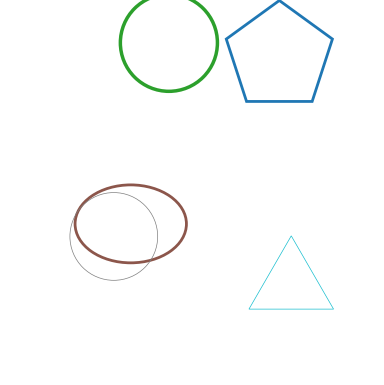[{"shape": "pentagon", "thickness": 2, "radius": 0.72, "center": [0.726, 0.854]}, {"shape": "circle", "thickness": 2.5, "radius": 0.63, "center": [0.439, 0.889]}, {"shape": "oval", "thickness": 2, "radius": 0.72, "center": [0.34, 0.419]}, {"shape": "circle", "thickness": 0.5, "radius": 0.57, "center": [0.296, 0.386]}, {"shape": "triangle", "thickness": 0.5, "radius": 0.63, "center": [0.757, 0.261]}]